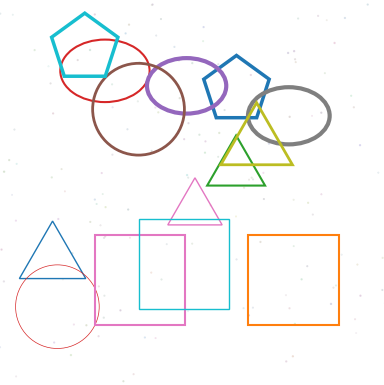[{"shape": "triangle", "thickness": 1, "radius": 0.5, "center": [0.137, 0.326]}, {"shape": "pentagon", "thickness": 2.5, "radius": 0.45, "center": [0.614, 0.767]}, {"shape": "square", "thickness": 1.5, "radius": 0.59, "center": [0.763, 0.273]}, {"shape": "triangle", "thickness": 1.5, "radius": 0.43, "center": [0.613, 0.561]}, {"shape": "oval", "thickness": 1.5, "radius": 0.58, "center": [0.273, 0.816]}, {"shape": "circle", "thickness": 0.5, "radius": 0.54, "center": [0.149, 0.203]}, {"shape": "oval", "thickness": 3, "radius": 0.51, "center": [0.485, 0.777]}, {"shape": "circle", "thickness": 2, "radius": 0.6, "center": [0.36, 0.716]}, {"shape": "square", "thickness": 1.5, "radius": 0.59, "center": [0.364, 0.273]}, {"shape": "triangle", "thickness": 1, "radius": 0.41, "center": [0.506, 0.457]}, {"shape": "oval", "thickness": 3, "radius": 0.53, "center": [0.75, 0.699]}, {"shape": "triangle", "thickness": 2, "radius": 0.54, "center": [0.667, 0.626]}, {"shape": "pentagon", "thickness": 2.5, "radius": 0.45, "center": [0.22, 0.875]}, {"shape": "square", "thickness": 1, "radius": 0.58, "center": [0.479, 0.315]}]